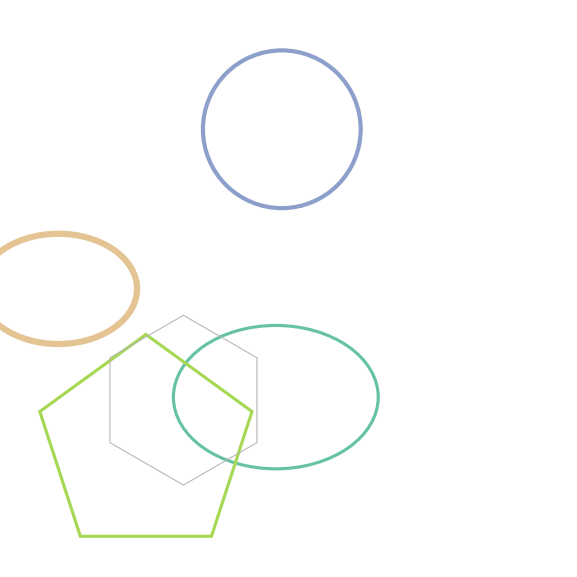[{"shape": "oval", "thickness": 1.5, "radius": 0.89, "center": [0.478, 0.311]}, {"shape": "circle", "thickness": 2, "radius": 0.68, "center": [0.488, 0.775]}, {"shape": "pentagon", "thickness": 1.5, "radius": 0.97, "center": [0.253, 0.227]}, {"shape": "oval", "thickness": 3, "radius": 0.68, "center": [0.101, 0.499]}, {"shape": "hexagon", "thickness": 0.5, "radius": 0.73, "center": [0.318, 0.306]}]